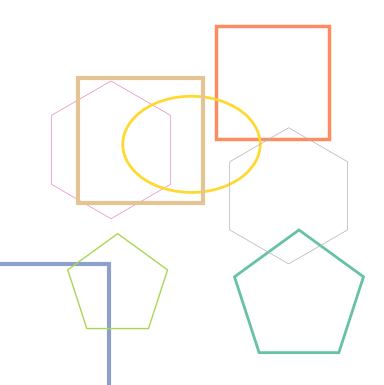[{"shape": "pentagon", "thickness": 2, "radius": 0.88, "center": [0.777, 0.227]}, {"shape": "square", "thickness": 2.5, "radius": 0.73, "center": [0.709, 0.785]}, {"shape": "square", "thickness": 3, "radius": 0.89, "center": [0.106, 0.137]}, {"shape": "hexagon", "thickness": 0.5, "radius": 0.89, "center": [0.288, 0.611]}, {"shape": "pentagon", "thickness": 1, "radius": 0.68, "center": [0.306, 0.257]}, {"shape": "oval", "thickness": 2, "radius": 0.89, "center": [0.497, 0.625]}, {"shape": "square", "thickness": 3, "radius": 0.82, "center": [0.365, 0.635]}, {"shape": "hexagon", "thickness": 0.5, "radius": 0.88, "center": [0.75, 0.491]}]